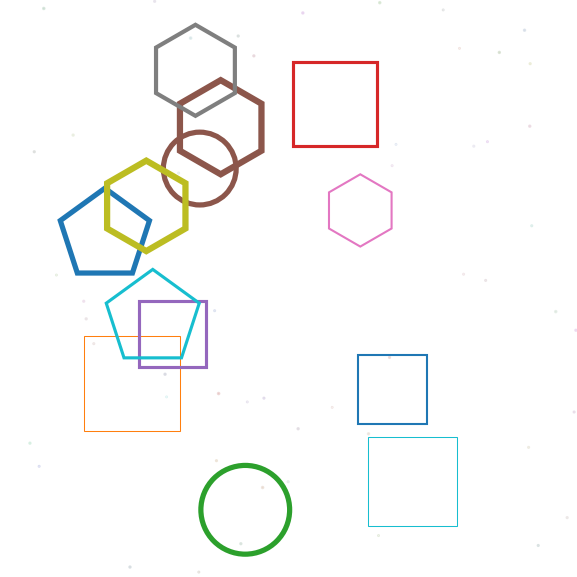[{"shape": "square", "thickness": 1, "radius": 0.3, "center": [0.68, 0.325]}, {"shape": "pentagon", "thickness": 2.5, "radius": 0.41, "center": [0.182, 0.592]}, {"shape": "square", "thickness": 0.5, "radius": 0.41, "center": [0.228, 0.335]}, {"shape": "circle", "thickness": 2.5, "radius": 0.38, "center": [0.425, 0.116]}, {"shape": "square", "thickness": 1.5, "radius": 0.36, "center": [0.58, 0.819]}, {"shape": "square", "thickness": 1.5, "radius": 0.29, "center": [0.299, 0.421]}, {"shape": "circle", "thickness": 2.5, "radius": 0.32, "center": [0.346, 0.707]}, {"shape": "hexagon", "thickness": 3, "radius": 0.41, "center": [0.382, 0.779]}, {"shape": "hexagon", "thickness": 1, "radius": 0.31, "center": [0.624, 0.635]}, {"shape": "hexagon", "thickness": 2, "radius": 0.39, "center": [0.338, 0.877]}, {"shape": "hexagon", "thickness": 3, "radius": 0.39, "center": [0.253, 0.643]}, {"shape": "pentagon", "thickness": 1.5, "radius": 0.42, "center": [0.265, 0.448]}, {"shape": "square", "thickness": 0.5, "radius": 0.39, "center": [0.714, 0.165]}]